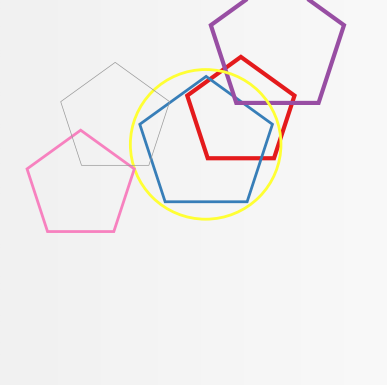[{"shape": "pentagon", "thickness": 3, "radius": 0.73, "center": [0.622, 0.707]}, {"shape": "pentagon", "thickness": 2, "radius": 0.9, "center": [0.532, 0.622]}, {"shape": "pentagon", "thickness": 3, "radius": 0.9, "center": [0.716, 0.879]}, {"shape": "circle", "thickness": 2, "radius": 0.97, "center": [0.531, 0.625]}, {"shape": "pentagon", "thickness": 2, "radius": 0.73, "center": [0.208, 0.516]}, {"shape": "pentagon", "thickness": 0.5, "radius": 0.74, "center": [0.297, 0.69]}]